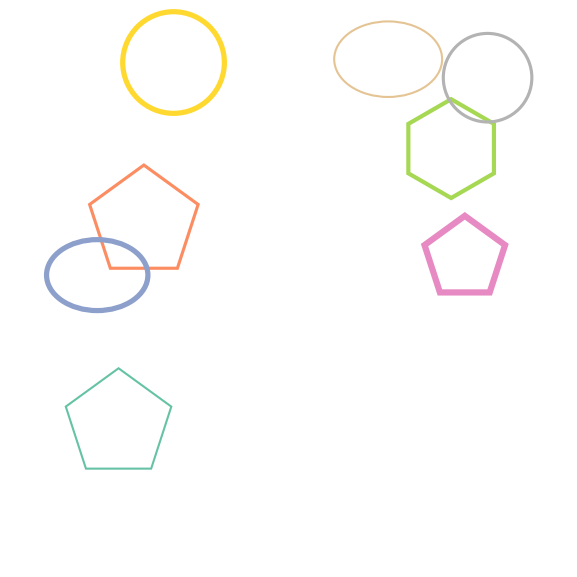[{"shape": "pentagon", "thickness": 1, "radius": 0.48, "center": [0.205, 0.265]}, {"shape": "pentagon", "thickness": 1.5, "radius": 0.49, "center": [0.249, 0.615]}, {"shape": "oval", "thickness": 2.5, "radius": 0.44, "center": [0.168, 0.523]}, {"shape": "pentagon", "thickness": 3, "radius": 0.37, "center": [0.805, 0.552]}, {"shape": "hexagon", "thickness": 2, "radius": 0.43, "center": [0.781, 0.742]}, {"shape": "circle", "thickness": 2.5, "radius": 0.44, "center": [0.301, 0.891]}, {"shape": "oval", "thickness": 1, "radius": 0.47, "center": [0.672, 0.897]}, {"shape": "circle", "thickness": 1.5, "radius": 0.38, "center": [0.844, 0.865]}]